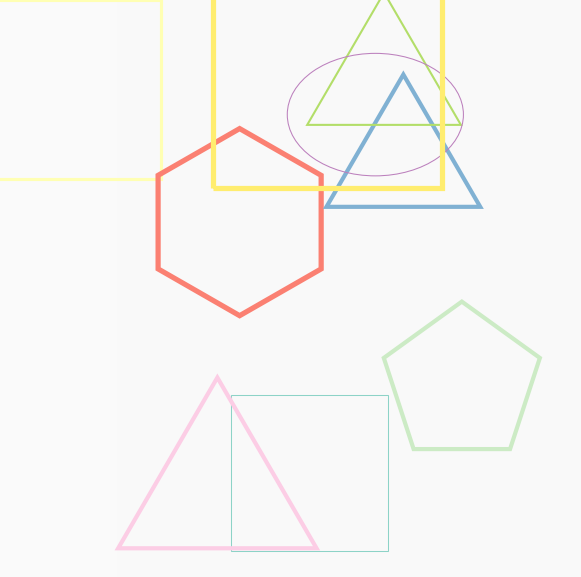[{"shape": "square", "thickness": 0.5, "radius": 0.68, "center": [0.532, 0.18]}, {"shape": "square", "thickness": 1.5, "radius": 0.78, "center": [0.122, 0.844]}, {"shape": "hexagon", "thickness": 2.5, "radius": 0.81, "center": [0.412, 0.614]}, {"shape": "triangle", "thickness": 2, "radius": 0.76, "center": [0.694, 0.717]}, {"shape": "triangle", "thickness": 1, "radius": 0.76, "center": [0.661, 0.859]}, {"shape": "triangle", "thickness": 2, "radius": 0.99, "center": [0.374, 0.148]}, {"shape": "oval", "thickness": 0.5, "radius": 0.76, "center": [0.646, 0.801]}, {"shape": "pentagon", "thickness": 2, "radius": 0.71, "center": [0.795, 0.336]}, {"shape": "square", "thickness": 2.5, "radius": 0.99, "center": [0.564, 0.871]}]